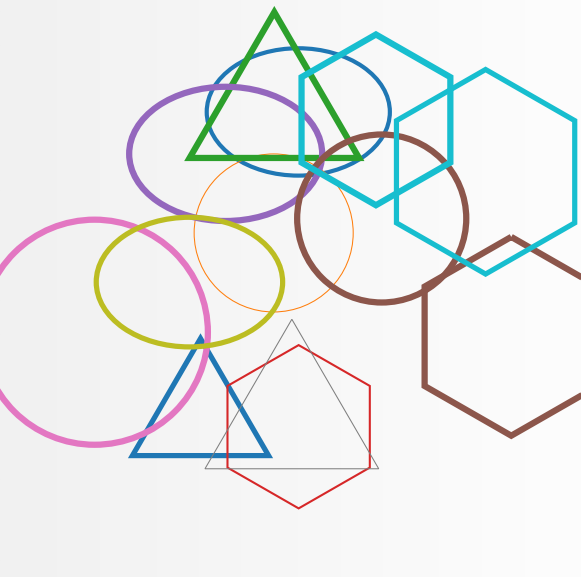[{"shape": "triangle", "thickness": 2.5, "radius": 0.68, "center": [0.345, 0.278]}, {"shape": "oval", "thickness": 2, "radius": 0.79, "center": [0.513, 0.805]}, {"shape": "circle", "thickness": 0.5, "radius": 0.68, "center": [0.471, 0.596]}, {"shape": "triangle", "thickness": 3, "radius": 0.84, "center": [0.472, 0.81]}, {"shape": "hexagon", "thickness": 1, "radius": 0.71, "center": [0.514, 0.26]}, {"shape": "oval", "thickness": 3, "radius": 0.83, "center": [0.388, 0.733]}, {"shape": "circle", "thickness": 3, "radius": 0.73, "center": [0.657, 0.621]}, {"shape": "hexagon", "thickness": 3, "radius": 0.86, "center": [0.88, 0.417]}, {"shape": "circle", "thickness": 3, "radius": 0.97, "center": [0.163, 0.424]}, {"shape": "triangle", "thickness": 0.5, "radius": 0.86, "center": [0.502, 0.274]}, {"shape": "oval", "thickness": 2.5, "radius": 0.8, "center": [0.326, 0.511]}, {"shape": "hexagon", "thickness": 3, "radius": 0.74, "center": [0.647, 0.792]}, {"shape": "hexagon", "thickness": 2.5, "radius": 0.89, "center": [0.835, 0.702]}]